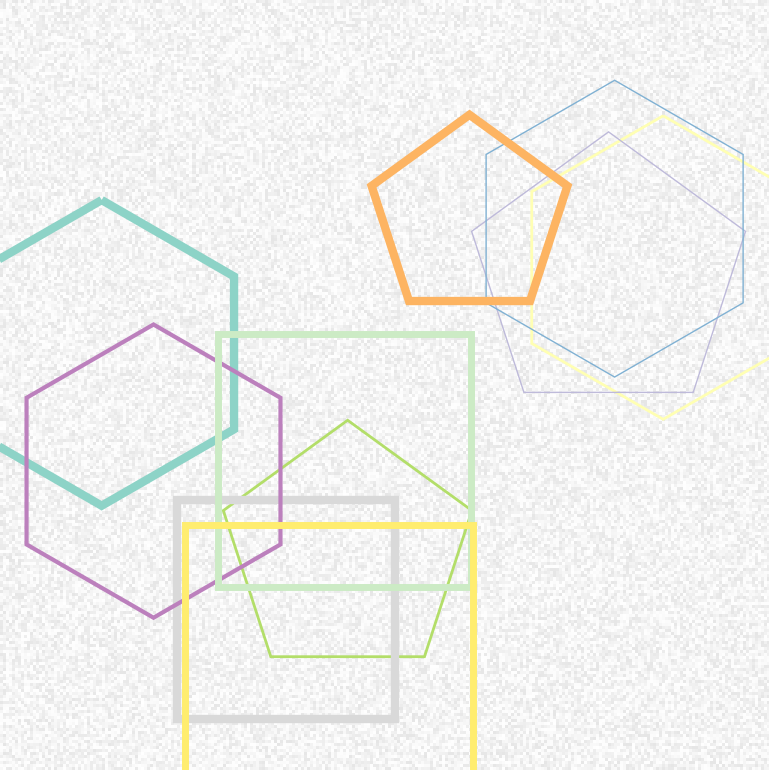[{"shape": "hexagon", "thickness": 3, "radius": 0.99, "center": [0.132, 0.542]}, {"shape": "hexagon", "thickness": 1, "radius": 0.99, "center": [0.861, 0.653]}, {"shape": "pentagon", "thickness": 0.5, "radius": 0.94, "center": [0.79, 0.642]}, {"shape": "hexagon", "thickness": 0.5, "radius": 0.96, "center": [0.798, 0.703]}, {"shape": "pentagon", "thickness": 3, "radius": 0.67, "center": [0.61, 0.717]}, {"shape": "pentagon", "thickness": 1, "radius": 0.85, "center": [0.451, 0.284]}, {"shape": "square", "thickness": 3, "radius": 0.71, "center": [0.371, 0.208]}, {"shape": "hexagon", "thickness": 1.5, "radius": 0.95, "center": [0.199, 0.388]}, {"shape": "square", "thickness": 2.5, "radius": 0.82, "center": [0.447, 0.402]}, {"shape": "square", "thickness": 2.5, "radius": 0.93, "center": [0.427, 0.131]}]